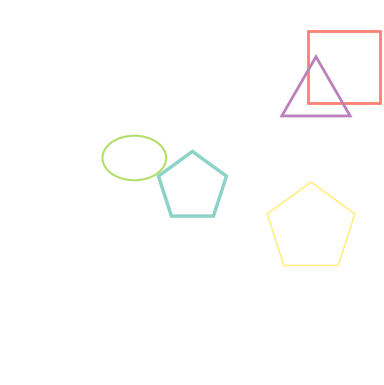[{"shape": "pentagon", "thickness": 2.5, "radius": 0.46, "center": [0.5, 0.514]}, {"shape": "square", "thickness": 2, "radius": 0.47, "center": [0.894, 0.826]}, {"shape": "oval", "thickness": 1.5, "radius": 0.41, "center": [0.349, 0.59]}, {"shape": "triangle", "thickness": 2, "radius": 0.51, "center": [0.821, 0.75]}, {"shape": "pentagon", "thickness": 1, "radius": 0.6, "center": [0.808, 0.407]}]